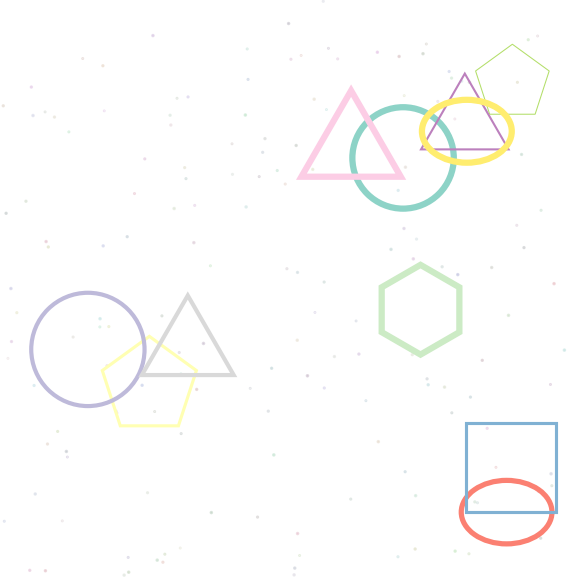[{"shape": "circle", "thickness": 3, "radius": 0.44, "center": [0.698, 0.726]}, {"shape": "pentagon", "thickness": 1.5, "radius": 0.43, "center": [0.259, 0.331]}, {"shape": "circle", "thickness": 2, "radius": 0.49, "center": [0.152, 0.394]}, {"shape": "oval", "thickness": 2.5, "radius": 0.39, "center": [0.877, 0.112]}, {"shape": "square", "thickness": 1.5, "radius": 0.39, "center": [0.885, 0.189]}, {"shape": "pentagon", "thickness": 0.5, "radius": 0.33, "center": [0.887, 0.856]}, {"shape": "triangle", "thickness": 3, "radius": 0.5, "center": [0.608, 0.743]}, {"shape": "triangle", "thickness": 2, "radius": 0.46, "center": [0.325, 0.396]}, {"shape": "triangle", "thickness": 1, "radius": 0.44, "center": [0.805, 0.784]}, {"shape": "hexagon", "thickness": 3, "radius": 0.39, "center": [0.728, 0.463]}, {"shape": "oval", "thickness": 3, "radius": 0.39, "center": [0.808, 0.772]}]